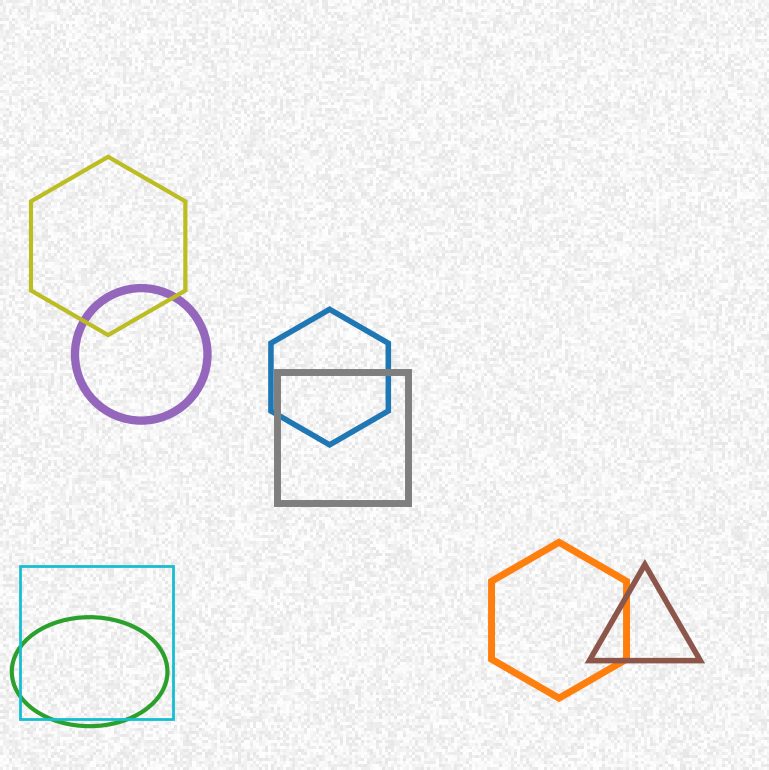[{"shape": "hexagon", "thickness": 2, "radius": 0.44, "center": [0.428, 0.51]}, {"shape": "hexagon", "thickness": 2.5, "radius": 0.51, "center": [0.726, 0.195]}, {"shape": "oval", "thickness": 1.5, "radius": 0.51, "center": [0.116, 0.128]}, {"shape": "circle", "thickness": 3, "radius": 0.43, "center": [0.183, 0.54]}, {"shape": "triangle", "thickness": 2, "radius": 0.42, "center": [0.838, 0.184]}, {"shape": "square", "thickness": 2.5, "radius": 0.42, "center": [0.445, 0.432]}, {"shape": "hexagon", "thickness": 1.5, "radius": 0.58, "center": [0.14, 0.681]}, {"shape": "square", "thickness": 1, "radius": 0.49, "center": [0.125, 0.165]}]